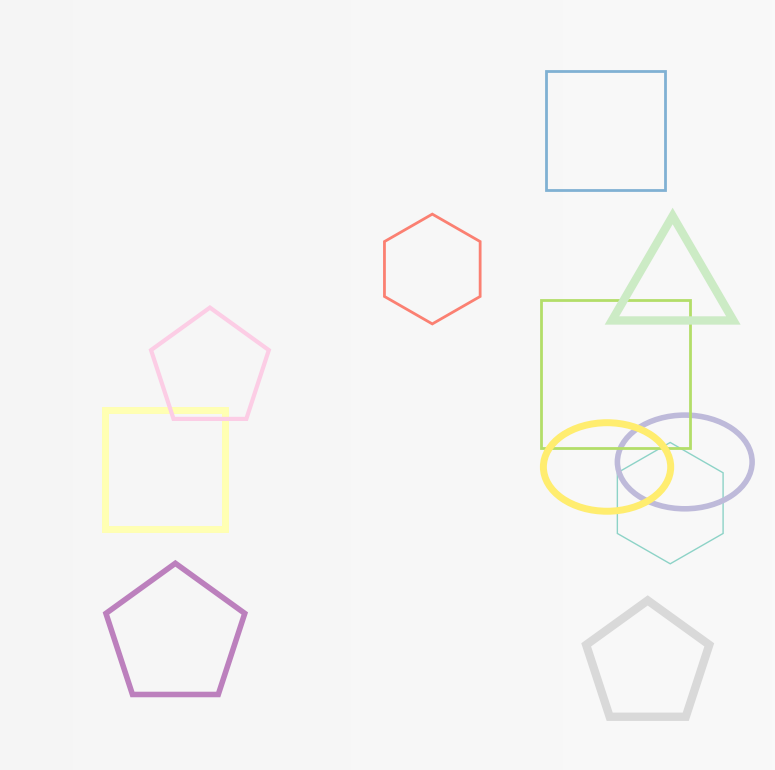[{"shape": "hexagon", "thickness": 0.5, "radius": 0.39, "center": [0.865, 0.347]}, {"shape": "square", "thickness": 2.5, "radius": 0.39, "center": [0.212, 0.391]}, {"shape": "oval", "thickness": 2, "radius": 0.43, "center": [0.884, 0.4]}, {"shape": "hexagon", "thickness": 1, "radius": 0.36, "center": [0.558, 0.651]}, {"shape": "square", "thickness": 1, "radius": 0.38, "center": [0.782, 0.83]}, {"shape": "square", "thickness": 1, "radius": 0.48, "center": [0.794, 0.515]}, {"shape": "pentagon", "thickness": 1.5, "radius": 0.4, "center": [0.271, 0.521]}, {"shape": "pentagon", "thickness": 3, "radius": 0.42, "center": [0.836, 0.137]}, {"shape": "pentagon", "thickness": 2, "radius": 0.47, "center": [0.226, 0.174]}, {"shape": "triangle", "thickness": 3, "radius": 0.45, "center": [0.868, 0.629]}, {"shape": "oval", "thickness": 2.5, "radius": 0.41, "center": [0.783, 0.394]}]